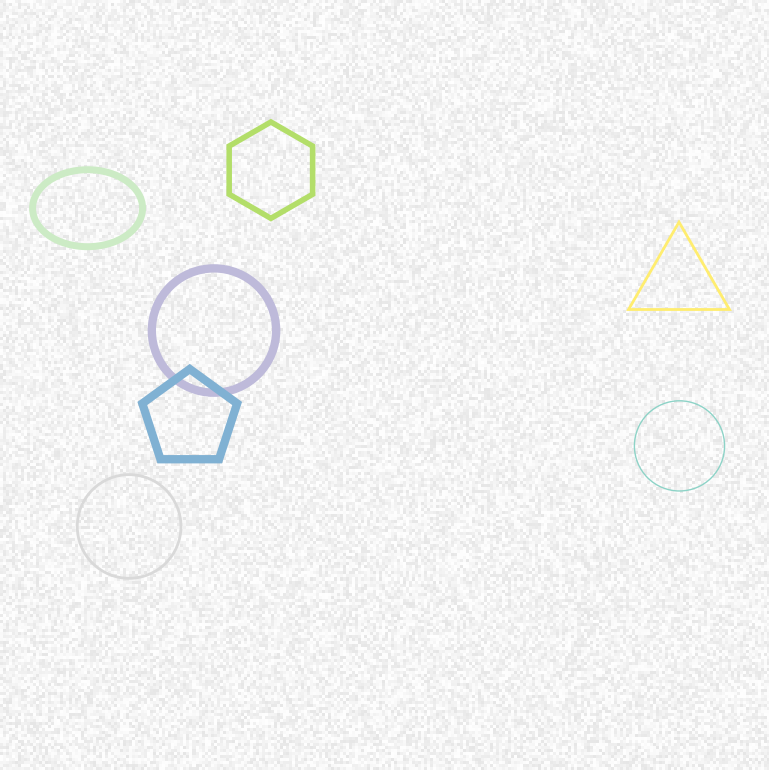[{"shape": "circle", "thickness": 0.5, "radius": 0.29, "center": [0.882, 0.421]}, {"shape": "circle", "thickness": 3, "radius": 0.4, "center": [0.278, 0.571]}, {"shape": "pentagon", "thickness": 3, "radius": 0.32, "center": [0.246, 0.456]}, {"shape": "hexagon", "thickness": 2, "radius": 0.31, "center": [0.352, 0.779]}, {"shape": "circle", "thickness": 1, "radius": 0.34, "center": [0.168, 0.316]}, {"shape": "oval", "thickness": 2.5, "radius": 0.36, "center": [0.114, 0.73]}, {"shape": "triangle", "thickness": 1, "radius": 0.38, "center": [0.882, 0.636]}]